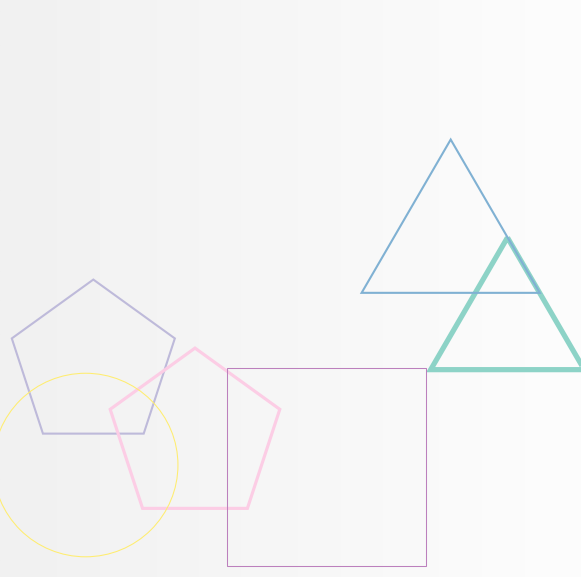[{"shape": "triangle", "thickness": 2.5, "radius": 0.76, "center": [0.873, 0.435]}, {"shape": "pentagon", "thickness": 1, "radius": 0.74, "center": [0.161, 0.368]}, {"shape": "triangle", "thickness": 1, "radius": 0.88, "center": [0.775, 0.581]}, {"shape": "pentagon", "thickness": 1.5, "radius": 0.77, "center": [0.335, 0.243]}, {"shape": "square", "thickness": 0.5, "radius": 0.85, "center": [0.562, 0.19]}, {"shape": "circle", "thickness": 0.5, "radius": 0.79, "center": [0.147, 0.194]}]